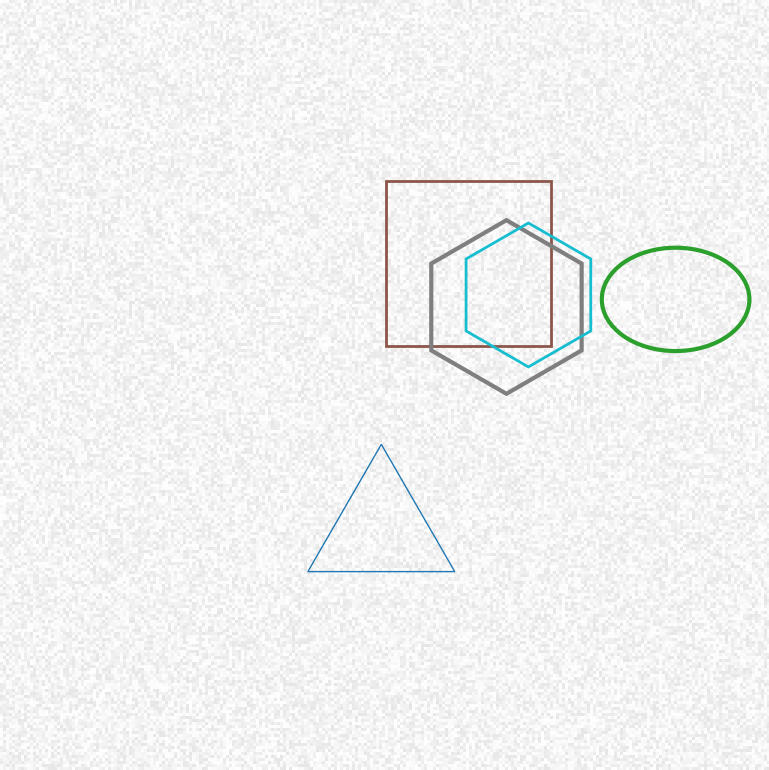[{"shape": "triangle", "thickness": 0.5, "radius": 0.55, "center": [0.495, 0.313]}, {"shape": "oval", "thickness": 1.5, "radius": 0.48, "center": [0.877, 0.611]}, {"shape": "square", "thickness": 1, "radius": 0.54, "center": [0.609, 0.658]}, {"shape": "hexagon", "thickness": 1.5, "radius": 0.56, "center": [0.658, 0.601]}, {"shape": "hexagon", "thickness": 1, "radius": 0.47, "center": [0.686, 0.617]}]